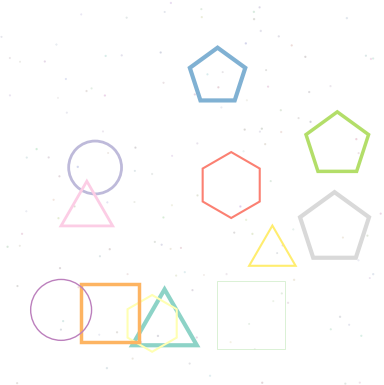[{"shape": "triangle", "thickness": 3, "radius": 0.48, "center": [0.427, 0.152]}, {"shape": "hexagon", "thickness": 1.5, "radius": 0.37, "center": [0.395, 0.16]}, {"shape": "circle", "thickness": 2, "radius": 0.34, "center": [0.247, 0.565]}, {"shape": "hexagon", "thickness": 1.5, "radius": 0.43, "center": [0.601, 0.519]}, {"shape": "pentagon", "thickness": 3, "radius": 0.38, "center": [0.565, 0.8]}, {"shape": "square", "thickness": 2.5, "radius": 0.37, "center": [0.286, 0.188]}, {"shape": "pentagon", "thickness": 2.5, "radius": 0.43, "center": [0.876, 0.624]}, {"shape": "triangle", "thickness": 2, "radius": 0.39, "center": [0.226, 0.452]}, {"shape": "pentagon", "thickness": 3, "radius": 0.47, "center": [0.869, 0.407]}, {"shape": "circle", "thickness": 1, "radius": 0.4, "center": [0.159, 0.195]}, {"shape": "square", "thickness": 0.5, "radius": 0.44, "center": [0.653, 0.181]}, {"shape": "triangle", "thickness": 1.5, "radius": 0.35, "center": [0.707, 0.344]}]